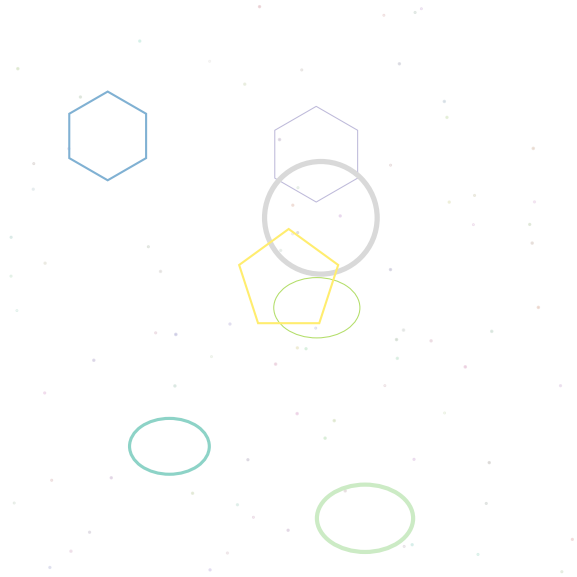[{"shape": "oval", "thickness": 1.5, "radius": 0.35, "center": [0.293, 0.226]}, {"shape": "hexagon", "thickness": 0.5, "radius": 0.41, "center": [0.548, 0.732]}, {"shape": "hexagon", "thickness": 1, "radius": 0.38, "center": [0.186, 0.764]}, {"shape": "oval", "thickness": 0.5, "radius": 0.37, "center": [0.549, 0.466]}, {"shape": "circle", "thickness": 2.5, "radius": 0.49, "center": [0.556, 0.622]}, {"shape": "oval", "thickness": 2, "radius": 0.42, "center": [0.632, 0.102]}, {"shape": "pentagon", "thickness": 1, "radius": 0.45, "center": [0.5, 0.512]}]